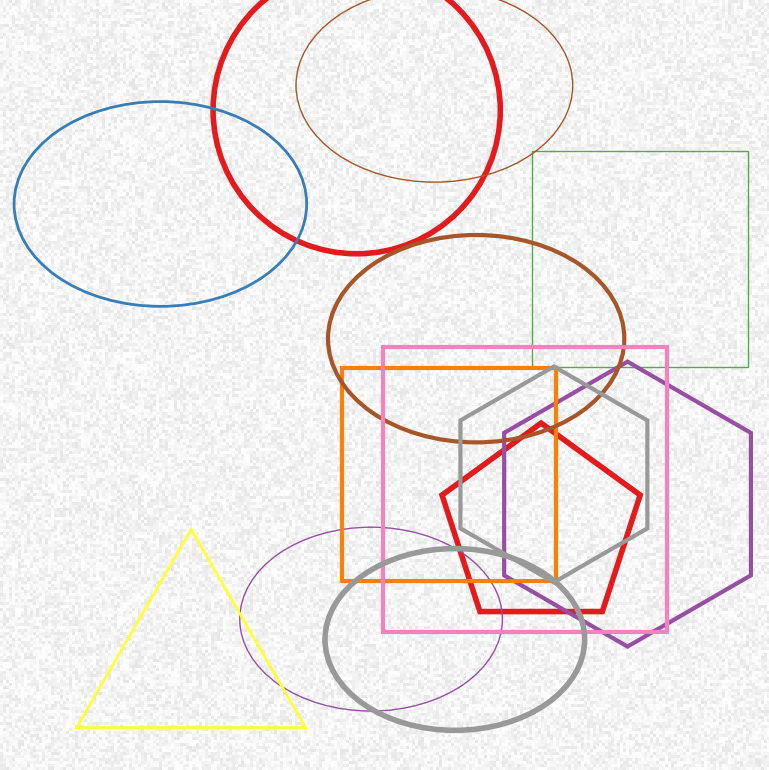[{"shape": "circle", "thickness": 2, "radius": 0.93, "center": [0.463, 0.857]}, {"shape": "pentagon", "thickness": 2, "radius": 0.68, "center": [0.703, 0.315]}, {"shape": "oval", "thickness": 1, "radius": 0.95, "center": [0.208, 0.735]}, {"shape": "square", "thickness": 0.5, "radius": 0.7, "center": [0.831, 0.663]}, {"shape": "oval", "thickness": 0.5, "radius": 0.85, "center": [0.482, 0.196]}, {"shape": "hexagon", "thickness": 1.5, "radius": 0.92, "center": [0.815, 0.345]}, {"shape": "square", "thickness": 1.5, "radius": 0.69, "center": [0.583, 0.383]}, {"shape": "triangle", "thickness": 1, "radius": 0.86, "center": [0.248, 0.141]}, {"shape": "oval", "thickness": 1.5, "radius": 0.96, "center": [0.618, 0.56]}, {"shape": "oval", "thickness": 0.5, "radius": 0.9, "center": [0.564, 0.889]}, {"shape": "square", "thickness": 1.5, "radius": 0.92, "center": [0.682, 0.364]}, {"shape": "oval", "thickness": 2, "radius": 0.84, "center": [0.591, 0.17]}, {"shape": "hexagon", "thickness": 1.5, "radius": 0.7, "center": [0.719, 0.384]}]